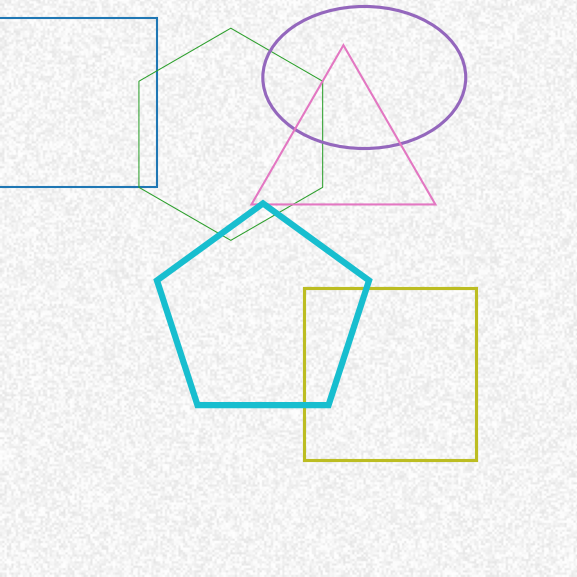[{"shape": "square", "thickness": 1, "radius": 0.74, "center": [0.125, 0.822]}, {"shape": "hexagon", "thickness": 0.5, "radius": 0.92, "center": [0.4, 0.767]}, {"shape": "oval", "thickness": 1.5, "radius": 0.88, "center": [0.631, 0.865]}, {"shape": "triangle", "thickness": 1, "radius": 0.92, "center": [0.595, 0.737]}, {"shape": "square", "thickness": 1.5, "radius": 0.74, "center": [0.676, 0.352]}, {"shape": "pentagon", "thickness": 3, "radius": 0.97, "center": [0.455, 0.454]}]